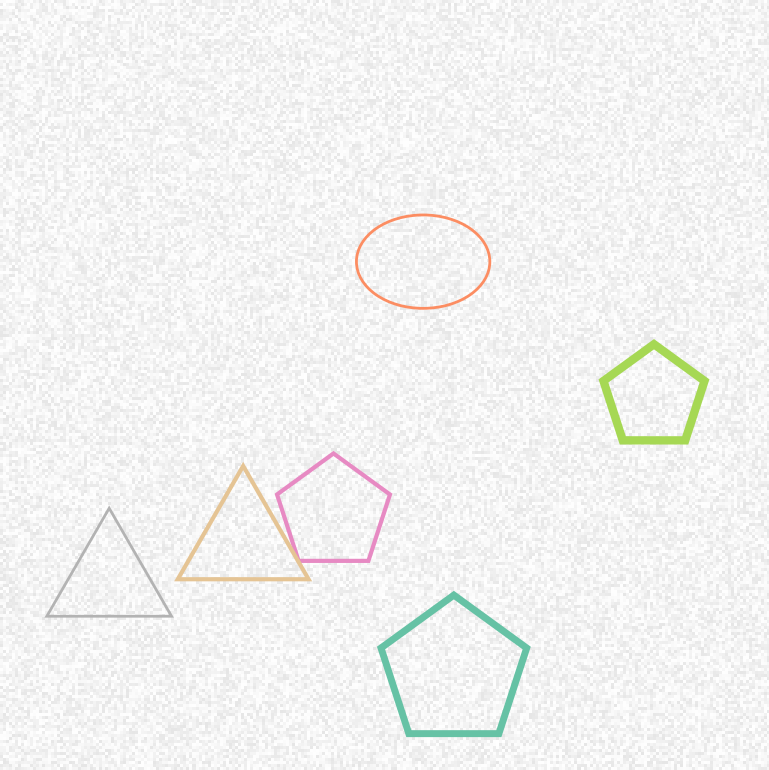[{"shape": "pentagon", "thickness": 2.5, "radius": 0.5, "center": [0.589, 0.128]}, {"shape": "oval", "thickness": 1, "radius": 0.43, "center": [0.55, 0.66]}, {"shape": "pentagon", "thickness": 1.5, "radius": 0.39, "center": [0.433, 0.334]}, {"shape": "pentagon", "thickness": 3, "radius": 0.35, "center": [0.849, 0.484]}, {"shape": "triangle", "thickness": 1.5, "radius": 0.49, "center": [0.316, 0.297]}, {"shape": "triangle", "thickness": 1, "radius": 0.47, "center": [0.142, 0.246]}]